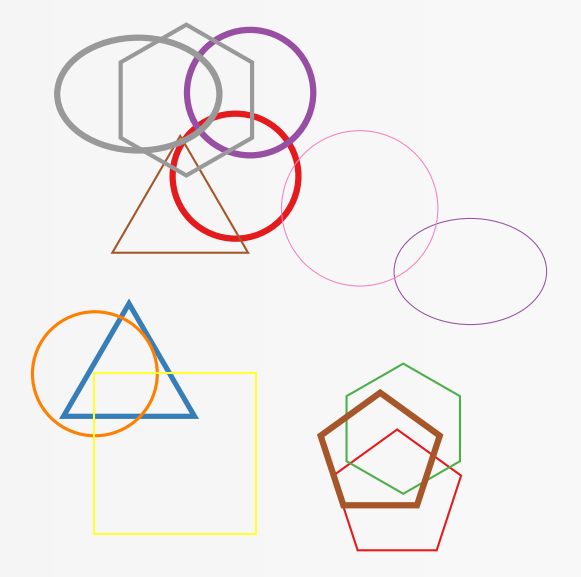[{"shape": "circle", "thickness": 3, "radius": 0.54, "center": [0.405, 0.694]}, {"shape": "pentagon", "thickness": 1, "radius": 0.58, "center": [0.683, 0.14]}, {"shape": "triangle", "thickness": 2.5, "radius": 0.65, "center": [0.222, 0.343]}, {"shape": "hexagon", "thickness": 1, "radius": 0.56, "center": [0.694, 0.257]}, {"shape": "circle", "thickness": 3, "radius": 0.54, "center": [0.43, 0.839]}, {"shape": "oval", "thickness": 0.5, "radius": 0.66, "center": [0.809, 0.529]}, {"shape": "circle", "thickness": 1.5, "radius": 0.54, "center": [0.163, 0.352]}, {"shape": "square", "thickness": 1, "radius": 0.7, "center": [0.301, 0.214]}, {"shape": "pentagon", "thickness": 3, "radius": 0.54, "center": [0.654, 0.211]}, {"shape": "triangle", "thickness": 1, "radius": 0.67, "center": [0.31, 0.629]}, {"shape": "circle", "thickness": 0.5, "radius": 0.67, "center": [0.619, 0.638]}, {"shape": "hexagon", "thickness": 2, "radius": 0.65, "center": [0.321, 0.826]}, {"shape": "oval", "thickness": 3, "radius": 0.7, "center": [0.238, 0.836]}]